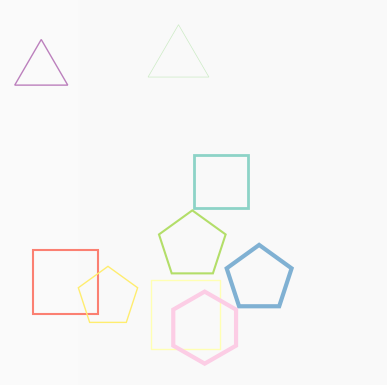[{"shape": "square", "thickness": 2, "radius": 0.35, "center": [0.571, 0.529]}, {"shape": "square", "thickness": 1, "radius": 0.44, "center": [0.48, 0.183]}, {"shape": "square", "thickness": 1.5, "radius": 0.42, "center": [0.17, 0.267]}, {"shape": "pentagon", "thickness": 3, "radius": 0.44, "center": [0.669, 0.276]}, {"shape": "pentagon", "thickness": 1.5, "radius": 0.45, "center": [0.496, 0.363]}, {"shape": "hexagon", "thickness": 3, "radius": 0.47, "center": [0.528, 0.149]}, {"shape": "triangle", "thickness": 1, "radius": 0.4, "center": [0.106, 0.818]}, {"shape": "triangle", "thickness": 0.5, "radius": 0.45, "center": [0.461, 0.845]}, {"shape": "pentagon", "thickness": 1, "radius": 0.4, "center": [0.279, 0.228]}]